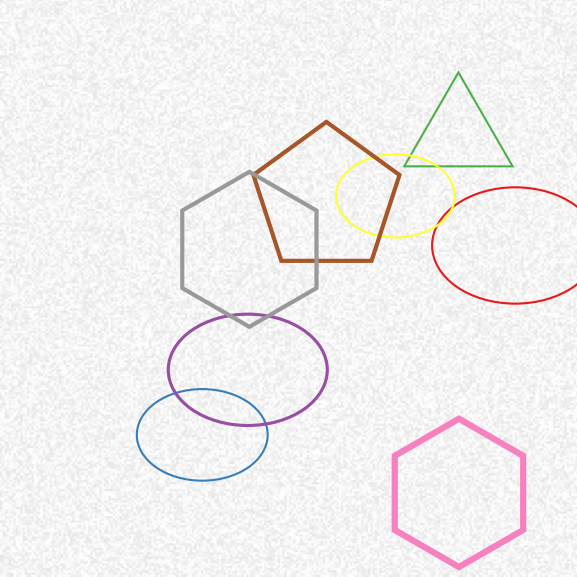[{"shape": "oval", "thickness": 1, "radius": 0.72, "center": [0.892, 0.574]}, {"shape": "oval", "thickness": 1, "radius": 0.57, "center": [0.35, 0.246]}, {"shape": "triangle", "thickness": 1, "radius": 0.54, "center": [0.794, 0.765]}, {"shape": "oval", "thickness": 1.5, "radius": 0.69, "center": [0.429, 0.359]}, {"shape": "oval", "thickness": 1, "radius": 0.51, "center": [0.685, 0.66]}, {"shape": "pentagon", "thickness": 2, "radius": 0.66, "center": [0.565, 0.655]}, {"shape": "hexagon", "thickness": 3, "radius": 0.64, "center": [0.795, 0.146]}, {"shape": "hexagon", "thickness": 2, "radius": 0.67, "center": [0.432, 0.567]}]